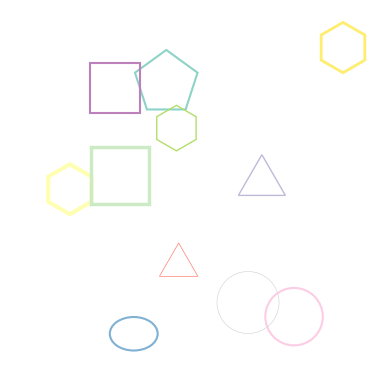[{"shape": "pentagon", "thickness": 1.5, "radius": 0.43, "center": [0.432, 0.785]}, {"shape": "hexagon", "thickness": 3, "radius": 0.32, "center": [0.181, 0.509]}, {"shape": "triangle", "thickness": 1, "radius": 0.35, "center": [0.68, 0.528]}, {"shape": "triangle", "thickness": 0.5, "radius": 0.29, "center": [0.464, 0.311]}, {"shape": "oval", "thickness": 1.5, "radius": 0.31, "center": [0.347, 0.133]}, {"shape": "hexagon", "thickness": 1, "radius": 0.3, "center": [0.458, 0.667]}, {"shape": "circle", "thickness": 1.5, "radius": 0.37, "center": [0.764, 0.177]}, {"shape": "circle", "thickness": 0.5, "radius": 0.4, "center": [0.644, 0.214]}, {"shape": "square", "thickness": 1.5, "radius": 0.32, "center": [0.299, 0.77]}, {"shape": "square", "thickness": 2.5, "radius": 0.38, "center": [0.312, 0.544]}, {"shape": "hexagon", "thickness": 2, "radius": 0.33, "center": [0.891, 0.876]}]